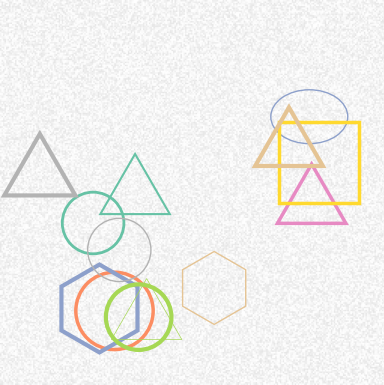[{"shape": "circle", "thickness": 2, "radius": 0.4, "center": [0.242, 0.421]}, {"shape": "triangle", "thickness": 1.5, "radius": 0.52, "center": [0.351, 0.496]}, {"shape": "circle", "thickness": 2.5, "radius": 0.5, "center": [0.297, 0.192]}, {"shape": "oval", "thickness": 1, "radius": 0.5, "center": [0.803, 0.697]}, {"shape": "hexagon", "thickness": 3, "radius": 0.57, "center": [0.258, 0.199]}, {"shape": "triangle", "thickness": 2.5, "radius": 0.51, "center": [0.809, 0.471]}, {"shape": "circle", "thickness": 3, "radius": 0.43, "center": [0.36, 0.176]}, {"shape": "triangle", "thickness": 0.5, "radius": 0.53, "center": [0.381, 0.171]}, {"shape": "square", "thickness": 2.5, "radius": 0.52, "center": [0.828, 0.578]}, {"shape": "triangle", "thickness": 3, "radius": 0.51, "center": [0.751, 0.62]}, {"shape": "hexagon", "thickness": 1, "radius": 0.47, "center": [0.556, 0.252]}, {"shape": "circle", "thickness": 1, "radius": 0.41, "center": [0.31, 0.351]}, {"shape": "triangle", "thickness": 3, "radius": 0.53, "center": [0.103, 0.546]}]